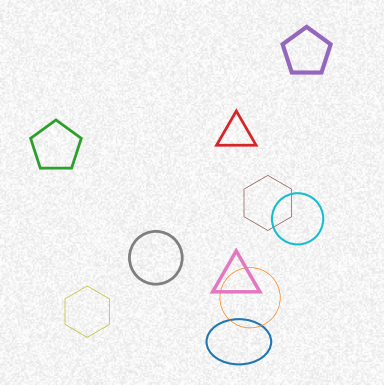[{"shape": "oval", "thickness": 1.5, "radius": 0.42, "center": [0.62, 0.112]}, {"shape": "circle", "thickness": 0.5, "radius": 0.39, "center": [0.65, 0.227]}, {"shape": "pentagon", "thickness": 2, "radius": 0.35, "center": [0.145, 0.619]}, {"shape": "triangle", "thickness": 2, "radius": 0.3, "center": [0.614, 0.652]}, {"shape": "pentagon", "thickness": 3, "radius": 0.33, "center": [0.796, 0.865]}, {"shape": "hexagon", "thickness": 0.5, "radius": 0.36, "center": [0.696, 0.473]}, {"shape": "triangle", "thickness": 2.5, "radius": 0.35, "center": [0.614, 0.277]}, {"shape": "circle", "thickness": 2, "radius": 0.34, "center": [0.405, 0.33]}, {"shape": "hexagon", "thickness": 0.5, "radius": 0.33, "center": [0.227, 0.191]}, {"shape": "circle", "thickness": 1.5, "radius": 0.33, "center": [0.773, 0.432]}]